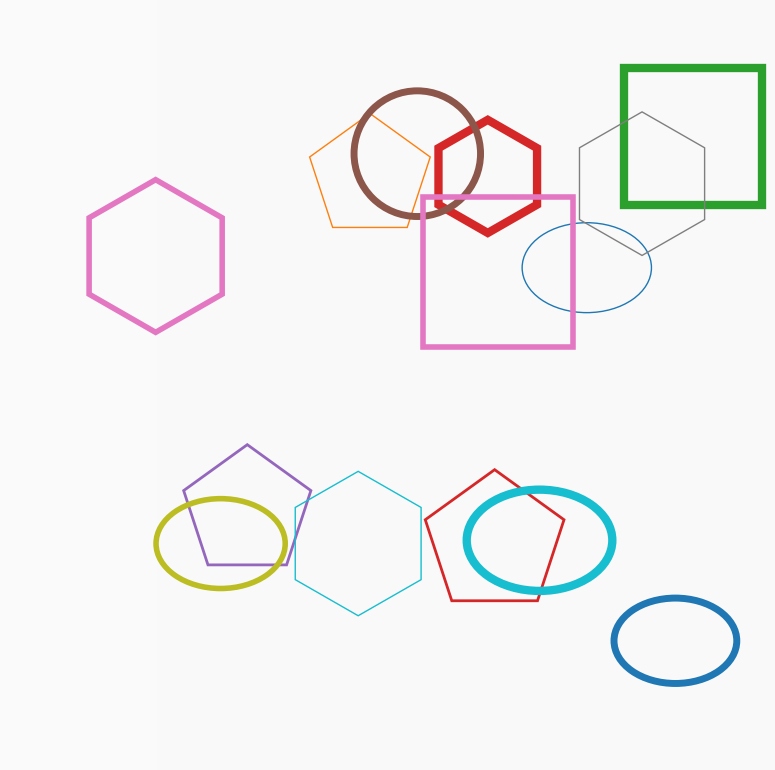[{"shape": "oval", "thickness": 2.5, "radius": 0.4, "center": [0.871, 0.168]}, {"shape": "oval", "thickness": 0.5, "radius": 0.42, "center": [0.757, 0.652]}, {"shape": "pentagon", "thickness": 0.5, "radius": 0.41, "center": [0.477, 0.771]}, {"shape": "square", "thickness": 3, "radius": 0.44, "center": [0.895, 0.822]}, {"shape": "hexagon", "thickness": 3, "radius": 0.37, "center": [0.629, 0.771]}, {"shape": "pentagon", "thickness": 1, "radius": 0.47, "center": [0.638, 0.296]}, {"shape": "pentagon", "thickness": 1, "radius": 0.43, "center": [0.319, 0.336]}, {"shape": "circle", "thickness": 2.5, "radius": 0.41, "center": [0.538, 0.8]}, {"shape": "hexagon", "thickness": 2, "radius": 0.5, "center": [0.201, 0.668]}, {"shape": "square", "thickness": 2, "radius": 0.48, "center": [0.642, 0.647]}, {"shape": "hexagon", "thickness": 0.5, "radius": 0.47, "center": [0.828, 0.761]}, {"shape": "oval", "thickness": 2, "radius": 0.42, "center": [0.285, 0.294]}, {"shape": "oval", "thickness": 3, "radius": 0.47, "center": [0.696, 0.298]}, {"shape": "hexagon", "thickness": 0.5, "radius": 0.47, "center": [0.462, 0.294]}]